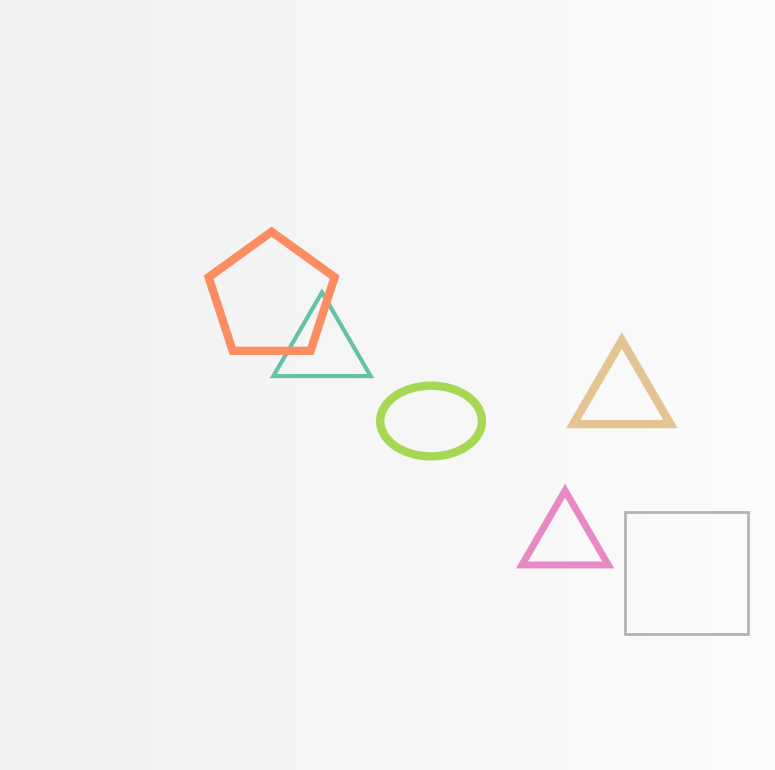[{"shape": "triangle", "thickness": 1.5, "radius": 0.36, "center": [0.415, 0.548]}, {"shape": "pentagon", "thickness": 3, "radius": 0.43, "center": [0.35, 0.614]}, {"shape": "triangle", "thickness": 2.5, "radius": 0.32, "center": [0.729, 0.298]}, {"shape": "oval", "thickness": 3, "radius": 0.33, "center": [0.556, 0.453]}, {"shape": "triangle", "thickness": 3, "radius": 0.36, "center": [0.802, 0.485]}, {"shape": "square", "thickness": 1, "radius": 0.4, "center": [0.886, 0.255]}]